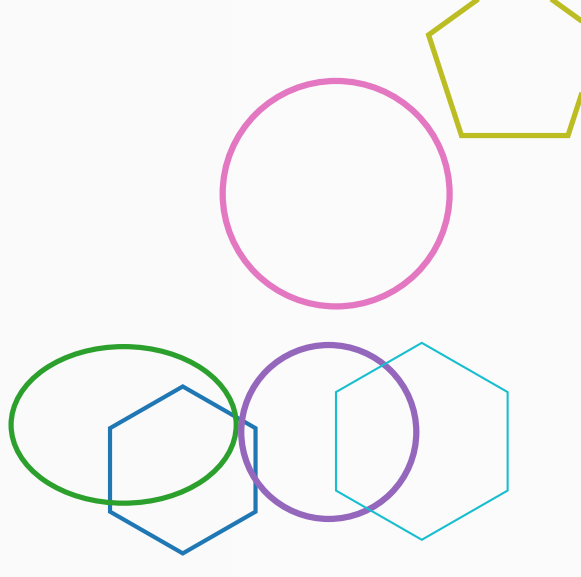[{"shape": "hexagon", "thickness": 2, "radius": 0.72, "center": [0.314, 0.185]}, {"shape": "oval", "thickness": 2.5, "radius": 0.97, "center": [0.213, 0.263]}, {"shape": "circle", "thickness": 3, "radius": 0.75, "center": [0.566, 0.251]}, {"shape": "circle", "thickness": 3, "radius": 0.98, "center": [0.578, 0.664]}, {"shape": "pentagon", "thickness": 2.5, "radius": 0.78, "center": [0.886, 0.891]}, {"shape": "hexagon", "thickness": 1, "radius": 0.85, "center": [0.726, 0.235]}]